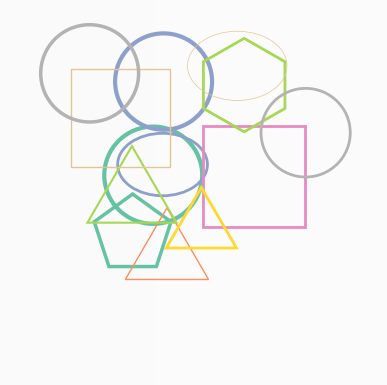[{"shape": "circle", "thickness": 3, "radius": 0.63, "center": [0.395, 0.545]}, {"shape": "pentagon", "thickness": 2.5, "radius": 0.52, "center": [0.342, 0.392]}, {"shape": "triangle", "thickness": 1, "radius": 0.62, "center": [0.431, 0.336]}, {"shape": "circle", "thickness": 3, "radius": 0.63, "center": [0.422, 0.788]}, {"shape": "oval", "thickness": 2, "radius": 0.58, "center": [0.419, 0.573]}, {"shape": "square", "thickness": 2, "radius": 0.66, "center": [0.656, 0.542]}, {"shape": "triangle", "thickness": 1.5, "radius": 0.66, "center": [0.34, 0.488]}, {"shape": "hexagon", "thickness": 2, "radius": 0.61, "center": [0.63, 0.779]}, {"shape": "triangle", "thickness": 2, "radius": 0.52, "center": [0.52, 0.408]}, {"shape": "oval", "thickness": 0.5, "radius": 0.64, "center": [0.612, 0.829]}, {"shape": "square", "thickness": 1, "radius": 0.64, "center": [0.311, 0.694]}, {"shape": "circle", "thickness": 2.5, "radius": 0.63, "center": [0.231, 0.809]}, {"shape": "circle", "thickness": 2, "radius": 0.58, "center": [0.789, 0.655]}]